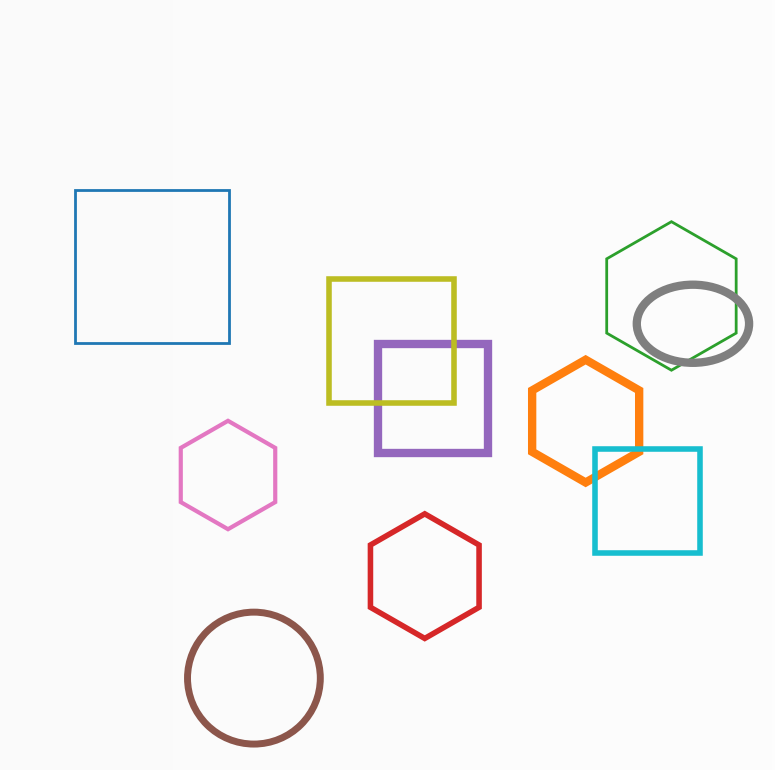[{"shape": "square", "thickness": 1, "radius": 0.5, "center": [0.196, 0.654]}, {"shape": "hexagon", "thickness": 3, "radius": 0.4, "center": [0.756, 0.453]}, {"shape": "hexagon", "thickness": 1, "radius": 0.48, "center": [0.866, 0.616]}, {"shape": "hexagon", "thickness": 2, "radius": 0.4, "center": [0.548, 0.252]}, {"shape": "square", "thickness": 3, "radius": 0.35, "center": [0.559, 0.483]}, {"shape": "circle", "thickness": 2.5, "radius": 0.43, "center": [0.328, 0.119]}, {"shape": "hexagon", "thickness": 1.5, "radius": 0.35, "center": [0.294, 0.383]}, {"shape": "oval", "thickness": 3, "radius": 0.36, "center": [0.894, 0.58]}, {"shape": "square", "thickness": 2, "radius": 0.4, "center": [0.505, 0.557]}, {"shape": "square", "thickness": 2, "radius": 0.34, "center": [0.836, 0.349]}]